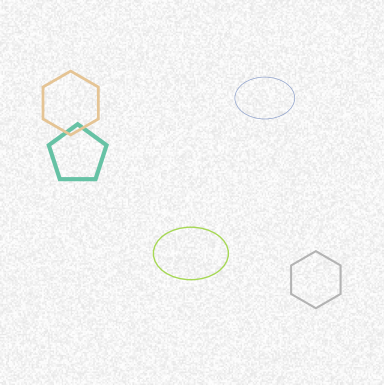[{"shape": "pentagon", "thickness": 3, "radius": 0.39, "center": [0.202, 0.598]}, {"shape": "oval", "thickness": 0.5, "radius": 0.39, "center": [0.688, 0.745]}, {"shape": "oval", "thickness": 1, "radius": 0.49, "center": [0.496, 0.342]}, {"shape": "hexagon", "thickness": 2, "radius": 0.41, "center": [0.184, 0.732]}, {"shape": "hexagon", "thickness": 1.5, "radius": 0.37, "center": [0.82, 0.274]}]